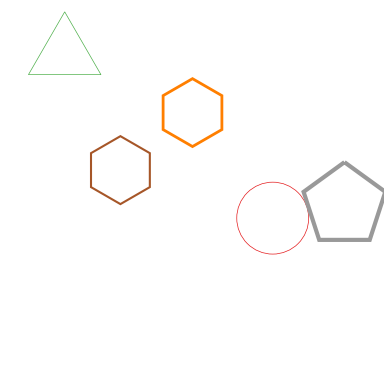[{"shape": "circle", "thickness": 0.5, "radius": 0.47, "center": [0.708, 0.433]}, {"shape": "triangle", "thickness": 0.5, "radius": 0.54, "center": [0.168, 0.86]}, {"shape": "hexagon", "thickness": 2, "radius": 0.44, "center": [0.5, 0.708]}, {"shape": "hexagon", "thickness": 1.5, "radius": 0.44, "center": [0.313, 0.558]}, {"shape": "pentagon", "thickness": 3, "radius": 0.56, "center": [0.895, 0.467]}]